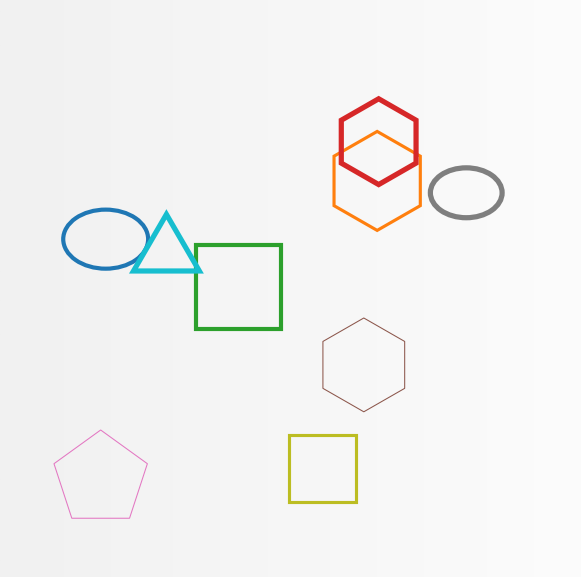[{"shape": "oval", "thickness": 2, "radius": 0.37, "center": [0.182, 0.585]}, {"shape": "hexagon", "thickness": 1.5, "radius": 0.43, "center": [0.649, 0.686]}, {"shape": "square", "thickness": 2, "radius": 0.36, "center": [0.41, 0.502]}, {"shape": "hexagon", "thickness": 2.5, "radius": 0.37, "center": [0.651, 0.754]}, {"shape": "hexagon", "thickness": 0.5, "radius": 0.41, "center": [0.626, 0.367]}, {"shape": "pentagon", "thickness": 0.5, "radius": 0.42, "center": [0.173, 0.17]}, {"shape": "oval", "thickness": 2.5, "radius": 0.31, "center": [0.802, 0.665]}, {"shape": "square", "thickness": 1.5, "radius": 0.29, "center": [0.555, 0.187]}, {"shape": "triangle", "thickness": 2.5, "radius": 0.33, "center": [0.286, 0.563]}]